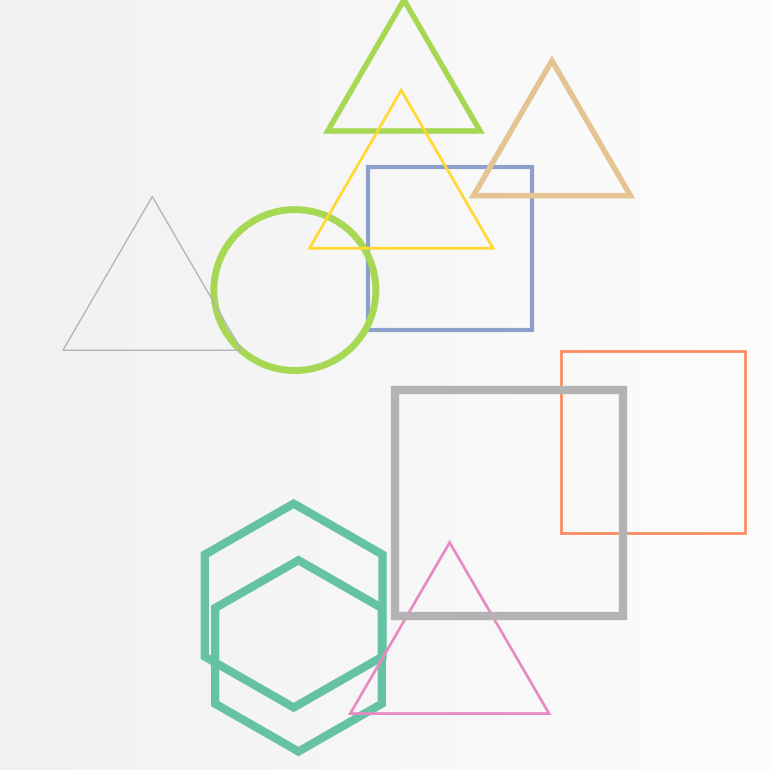[{"shape": "hexagon", "thickness": 3, "radius": 0.66, "center": [0.379, 0.214]}, {"shape": "hexagon", "thickness": 3, "radius": 0.62, "center": [0.385, 0.148]}, {"shape": "square", "thickness": 1, "radius": 0.59, "center": [0.843, 0.426]}, {"shape": "square", "thickness": 1.5, "radius": 0.53, "center": [0.581, 0.677]}, {"shape": "triangle", "thickness": 1, "radius": 0.74, "center": [0.58, 0.147]}, {"shape": "triangle", "thickness": 2, "radius": 0.57, "center": [0.521, 0.887]}, {"shape": "circle", "thickness": 2.5, "radius": 0.52, "center": [0.38, 0.623]}, {"shape": "triangle", "thickness": 1, "radius": 0.68, "center": [0.518, 0.746]}, {"shape": "triangle", "thickness": 2, "radius": 0.58, "center": [0.712, 0.804]}, {"shape": "square", "thickness": 3, "radius": 0.73, "center": [0.657, 0.347]}, {"shape": "triangle", "thickness": 0.5, "radius": 0.67, "center": [0.196, 0.612]}]